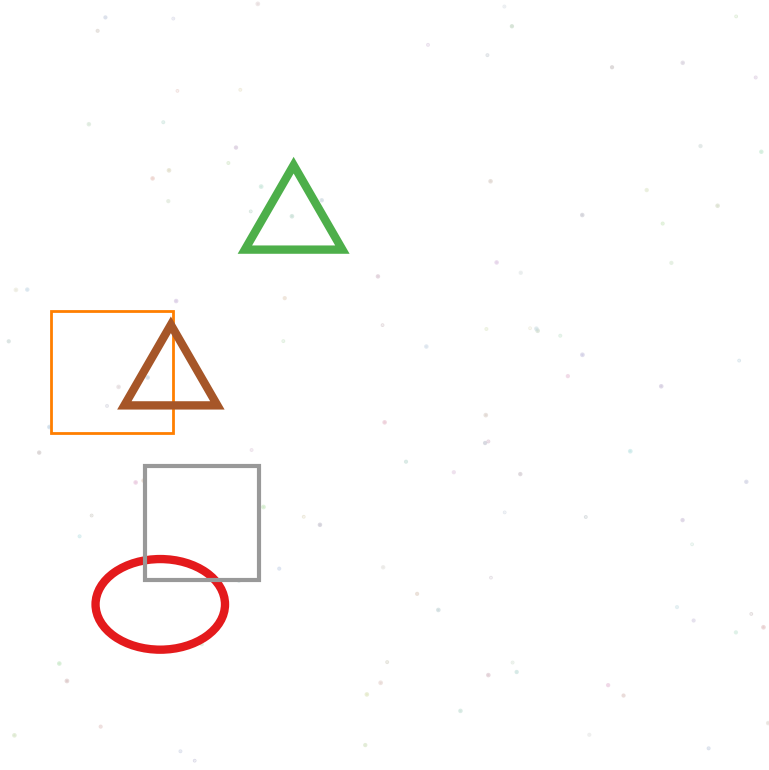[{"shape": "oval", "thickness": 3, "radius": 0.42, "center": [0.208, 0.215]}, {"shape": "triangle", "thickness": 3, "radius": 0.37, "center": [0.381, 0.712]}, {"shape": "square", "thickness": 1, "radius": 0.4, "center": [0.146, 0.517]}, {"shape": "triangle", "thickness": 3, "radius": 0.35, "center": [0.222, 0.508]}, {"shape": "square", "thickness": 1.5, "radius": 0.37, "center": [0.263, 0.32]}]